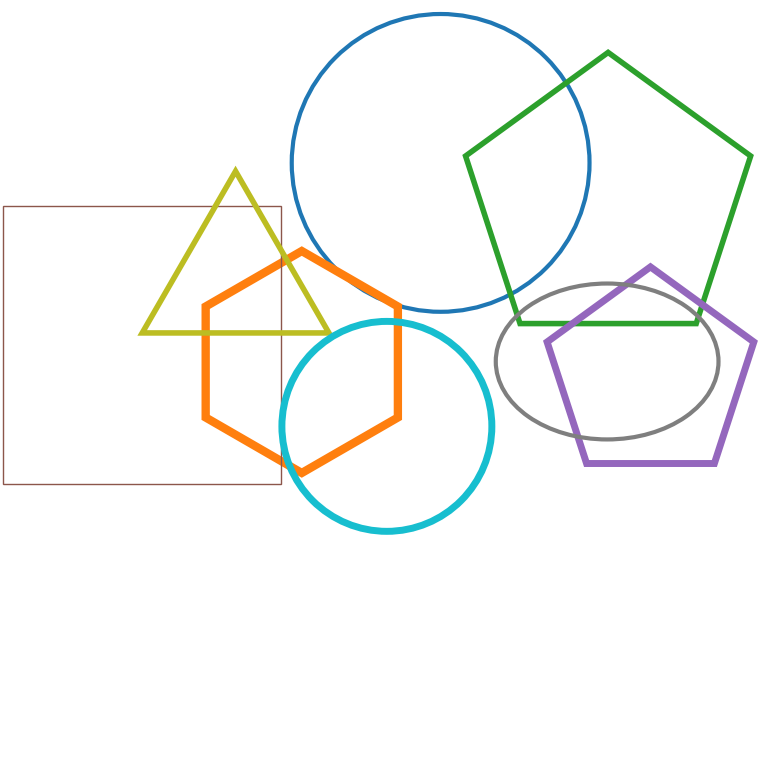[{"shape": "circle", "thickness": 1.5, "radius": 0.97, "center": [0.572, 0.788]}, {"shape": "hexagon", "thickness": 3, "radius": 0.72, "center": [0.392, 0.53]}, {"shape": "pentagon", "thickness": 2, "radius": 0.97, "center": [0.79, 0.737]}, {"shape": "pentagon", "thickness": 2.5, "radius": 0.71, "center": [0.845, 0.512]}, {"shape": "square", "thickness": 0.5, "radius": 0.9, "center": [0.185, 0.552]}, {"shape": "oval", "thickness": 1.5, "radius": 0.72, "center": [0.788, 0.531]}, {"shape": "triangle", "thickness": 2, "radius": 0.7, "center": [0.306, 0.638]}, {"shape": "circle", "thickness": 2.5, "radius": 0.68, "center": [0.502, 0.446]}]